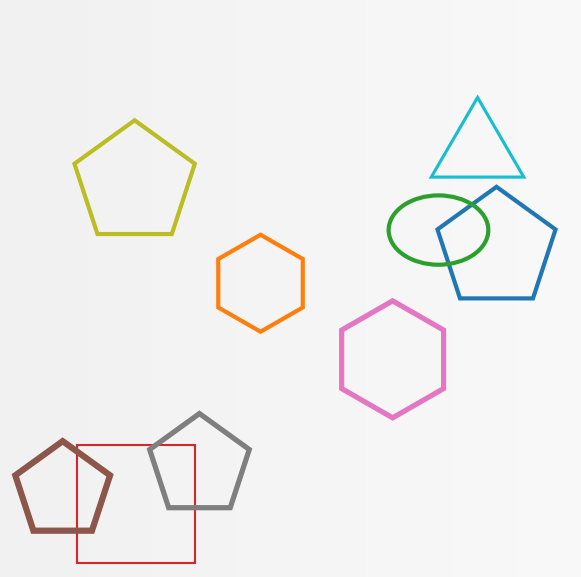[{"shape": "pentagon", "thickness": 2, "radius": 0.53, "center": [0.854, 0.569]}, {"shape": "hexagon", "thickness": 2, "radius": 0.42, "center": [0.448, 0.509]}, {"shape": "oval", "thickness": 2, "radius": 0.43, "center": [0.754, 0.601]}, {"shape": "square", "thickness": 1, "radius": 0.51, "center": [0.234, 0.126]}, {"shape": "pentagon", "thickness": 3, "radius": 0.43, "center": [0.108, 0.15]}, {"shape": "hexagon", "thickness": 2.5, "radius": 0.51, "center": [0.676, 0.377]}, {"shape": "pentagon", "thickness": 2.5, "radius": 0.45, "center": [0.343, 0.193]}, {"shape": "pentagon", "thickness": 2, "radius": 0.54, "center": [0.232, 0.682]}, {"shape": "triangle", "thickness": 1.5, "radius": 0.46, "center": [0.822, 0.738]}]